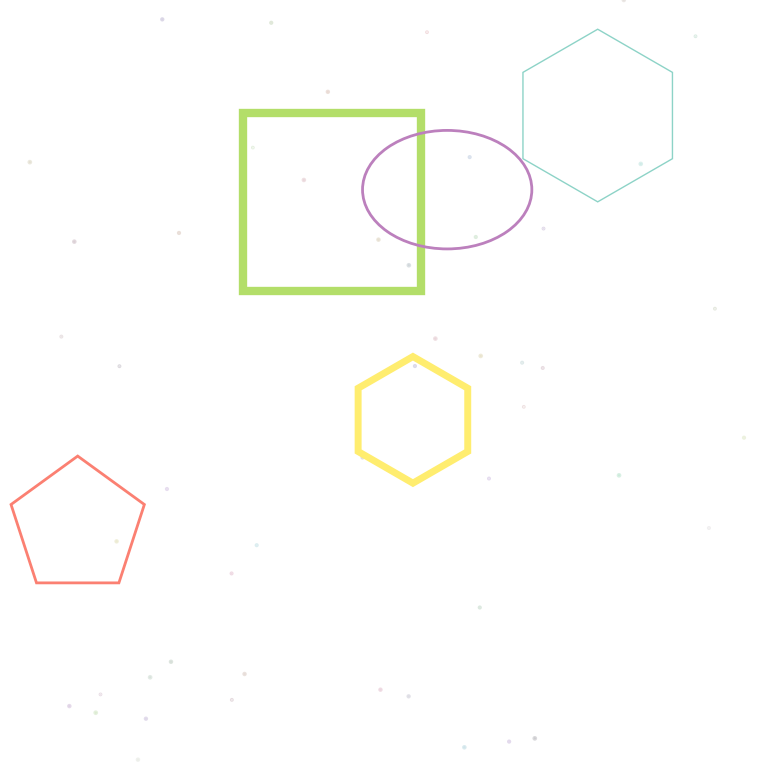[{"shape": "hexagon", "thickness": 0.5, "radius": 0.56, "center": [0.776, 0.85]}, {"shape": "pentagon", "thickness": 1, "radius": 0.46, "center": [0.101, 0.317]}, {"shape": "square", "thickness": 3, "radius": 0.58, "center": [0.431, 0.738]}, {"shape": "oval", "thickness": 1, "radius": 0.55, "center": [0.581, 0.754]}, {"shape": "hexagon", "thickness": 2.5, "radius": 0.41, "center": [0.536, 0.455]}]